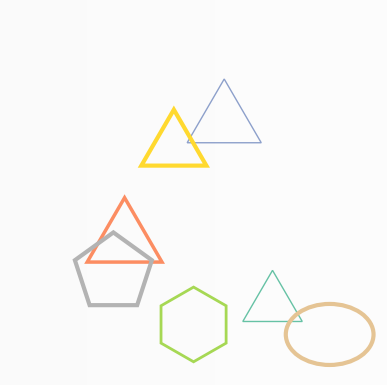[{"shape": "triangle", "thickness": 1, "radius": 0.44, "center": [0.703, 0.209]}, {"shape": "triangle", "thickness": 2.5, "radius": 0.56, "center": [0.321, 0.375]}, {"shape": "triangle", "thickness": 1, "radius": 0.55, "center": [0.579, 0.684]}, {"shape": "hexagon", "thickness": 2, "radius": 0.48, "center": [0.5, 0.157]}, {"shape": "triangle", "thickness": 3, "radius": 0.48, "center": [0.449, 0.618]}, {"shape": "oval", "thickness": 3, "radius": 0.57, "center": [0.851, 0.131]}, {"shape": "pentagon", "thickness": 3, "radius": 0.52, "center": [0.293, 0.292]}]